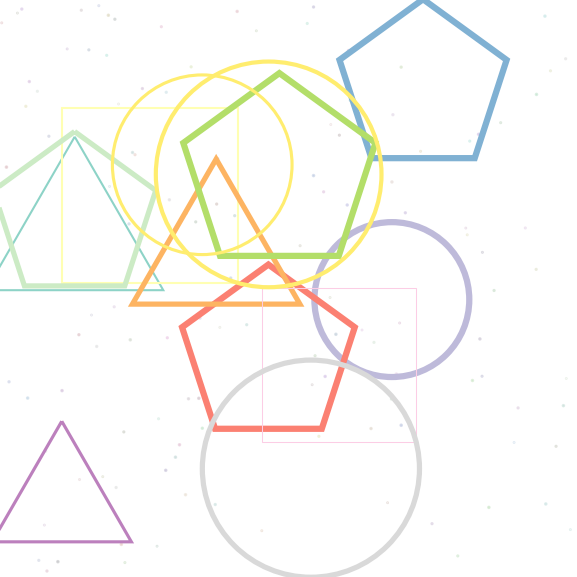[{"shape": "triangle", "thickness": 1, "radius": 0.89, "center": [0.129, 0.585]}, {"shape": "square", "thickness": 1, "radius": 0.76, "center": [0.26, 0.66]}, {"shape": "circle", "thickness": 3, "radius": 0.67, "center": [0.679, 0.48]}, {"shape": "pentagon", "thickness": 3, "radius": 0.79, "center": [0.465, 0.384]}, {"shape": "pentagon", "thickness": 3, "radius": 0.76, "center": [0.733, 0.848]}, {"shape": "triangle", "thickness": 2.5, "radius": 0.84, "center": [0.374, 0.556]}, {"shape": "pentagon", "thickness": 3, "radius": 0.87, "center": [0.484, 0.698]}, {"shape": "square", "thickness": 0.5, "radius": 0.67, "center": [0.587, 0.368]}, {"shape": "circle", "thickness": 2.5, "radius": 0.94, "center": [0.538, 0.188]}, {"shape": "triangle", "thickness": 1.5, "radius": 0.7, "center": [0.107, 0.131]}, {"shape": "pentagon", "thickness": 2.5, "radius": 0.74, "center": [0.129, 0.624]}, {"shape": "circle", "thickness": 2, "radius": 0.98, "center": [0.465, 0.697]}, {"shape": "circle", "thickness": 1.5, "radius": 0.78, "center": [0.35, 0.714]}]